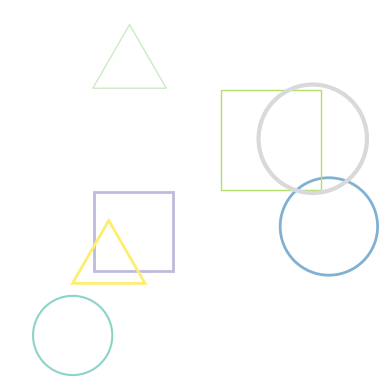[{"shape": "circle", "thickness": 1.5, "radius": 0.51, "center": [0.189, 0.129]}, {"shape": "square", "thickness": 2, "radius": 0.51, "center": [0.347, 0.398]}, {"shape": "circle", "thickness": 2, "radius": 0.63, "center": [0.854, 0.412]}, {"shape": "square", "thickness": 1, "radius": 0.65, "center": [0.704, 0.636]}, {"shape": "circle", "thickness": 3, "radius": 0.7, "center": [0.812, 0.64]}, {"shape": "triangle", "thickness": 1, "radius": 0.55, "center": [0.336, 0.826]}, {"shape": "triangle", "thickness": 2, "radius": 0.54, "center": [0.283, 0.318]}]